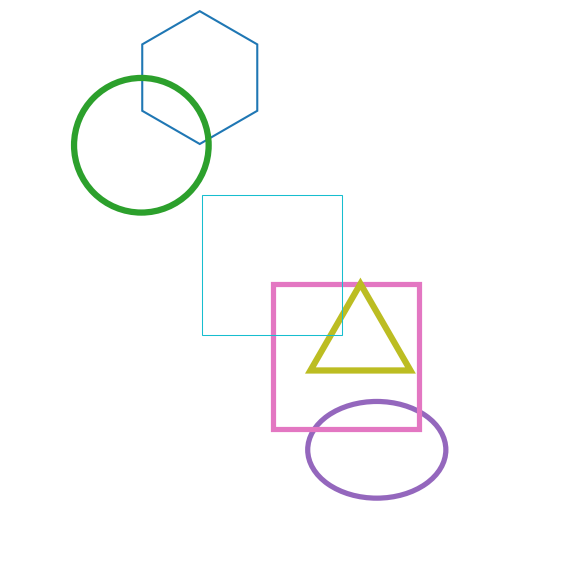[{"shape": "hexagon", "thickness": 1, "radius": 0.57, "center": [0.346, 0.865]}, {"shape": "circle", "thickness": 3, "radius": 0.58, "center": [0.245, 0.748]}, {"shape": "oval", "thickness": 2.5, "radius": 0.6, "center": [0.652, 0.22]}, {"shape": "square", "thickness": 2.5, "radius": 0.63, "center": [0.599, 0.382]}, {"shape": "triangle", "thickness": 3, "radius": 0.5, "center": [0.624, 0.408]}, {"shape": "square", "thickness": 0.5, "radius": 0.61, "center": [0.471, 0.539]}]